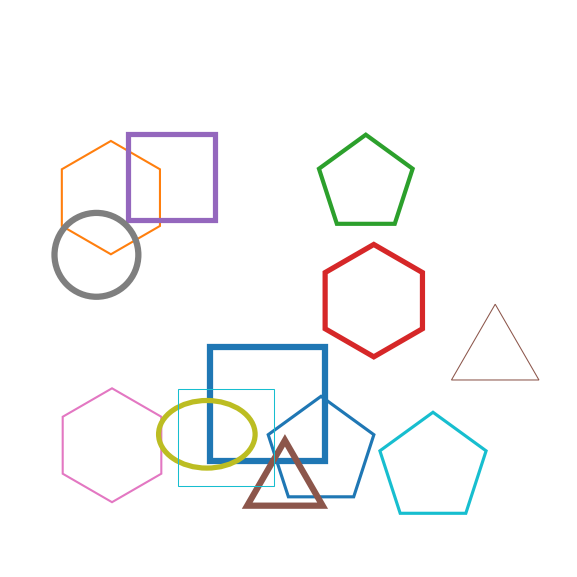[{"shape": "pentagon", "thickness": 1.5, "radius": 0.48, "center": [0.556, 0.217]}, {"shape": "square", "thickness": 3, "radius": 0.49, "center": [0.463, 0.3]}, {"shape": "hexagon", "thickness": 1, "radius": 0.49, "center": [0.192, 0.657]}, {"shape": "pentagon", "thickness": 2, "radius": 0.43, "center": [0.633, 0.681]}, {"shape": "hexagon", "thickness": 2.5, "radius": 0.49, "center": [0.647, 0.479]}, {"shape": "square", "thickness": 2.5, "radius": 0.37, "center": [0.297, 0.693]}, {"shape": "triangle", "thickness": 3, "radius": 0.38, "center": [0.493, 0.161]}, {"shape": "triangle", "thickness": 0.5, "radius": 0.44, "center": [0.858, 0.385]}, {"shape": "hexagon", "thickness": 1, "radius": 0.49, "center": [0.194, 0.228]}, {"shape": "circle", "thickness": 3, "radius": 0.36, "center": [0.167, 0.558]}, {"shape": "oval", "thickness": 2.5, "radius": 0.42, "center": [0.358, 0.247]}, {"shape": "square", "thickness": 0.5, "radius": 0.42, "center": [0.391, 0.242]}, {"shape": "pentagon", "thickness": 1.5, "radius": 0.48, "center": [0.75, 0.189]}]